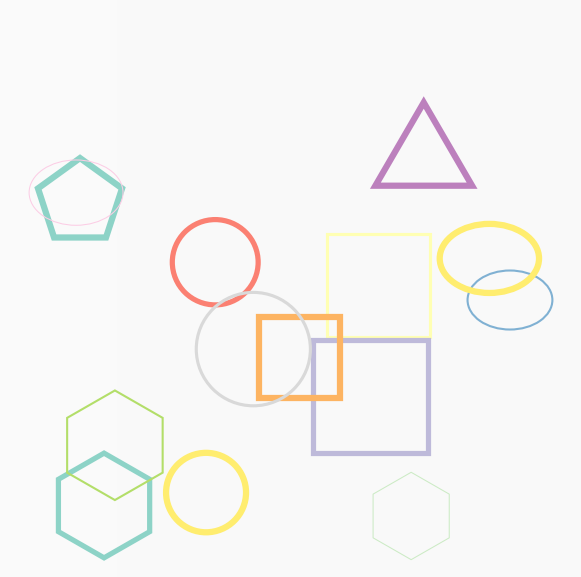[{"shape": "hexagon", "thickness": 2.5, "radius": 0.45, "center": [0.179, 0.124]}, {"shape": "pentagon", "thickness": 3, "radius": 0.38, "center": [0.138, 0.649]}, {"shape": "square", "thickness": 1.5, "radius": 0.44, "center": [0.651, 0.505]}, {"shape": "square", "thickness": 2.5, "radius": 0.49, "center": [0.637, 0.313]}, {"shape": "circle", "thickness": 2.5, "radius": 0.37, "center": [0.37, 0.545]}, {"shape": "oval", "thickness": 1, "radius": 0.36, "center": [0.877, 0.48]}, {"shape": "square", "thickness": 3, "radius": 0.35, "center": [0.516, 0.38]}, {"shape": "hexagon", "thickness": 1, "radius": 0.47, "center": [0.198, 0.228]}, {"shape": "oval", "thickness": 0.5, "radius": 0.4, "center": [0.131, 0.666]}, {"shape": "circle", "thickness": 1.5, "radius": 0.49, "center": [0.436, 0.395]}, {"shape": "triangle", "thickness": 3, "radius": 0.48, "center": [0.729, 0.726]}, {"shape": "hexagon", "thickness": 0.5, "radius": 0.38, "center": [0.707, 0.106]}, {"shape": "circle", "thickness": 3, "radius": 0.34, "center": [0.355, 0.146]}, {"shape": "oval", "thickness": 3, "radius": 0.43, "center": [0.842, 0.552]}]